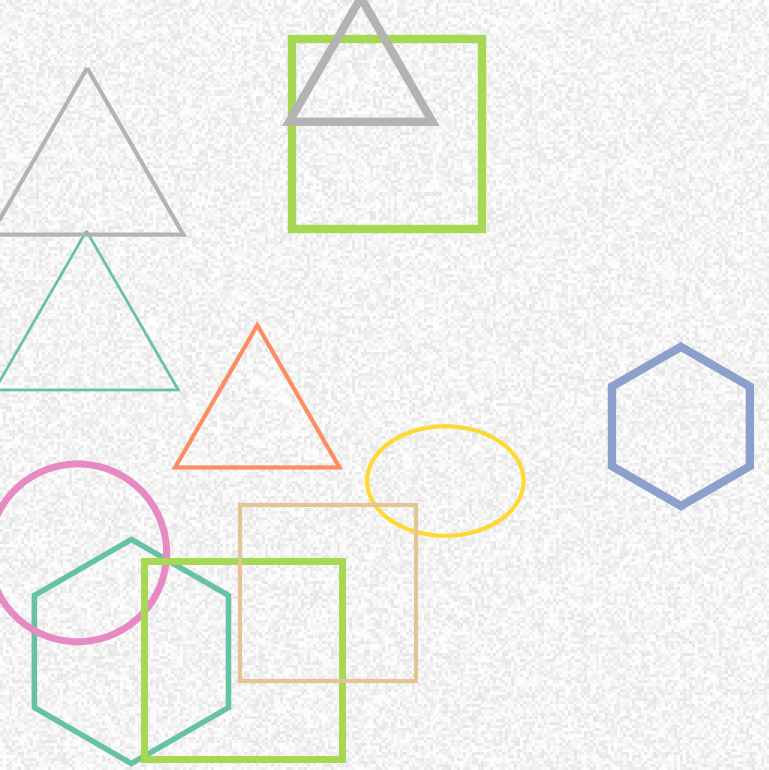[{"shape": "triangle", "thickness": 1, "radius": 0.69, "center": [0.112, 0.562]}, {"shape": "hexagon", "thickness": 2, "radius": 0.73, "center": [0.171, 0.154]}, {"shape": "triangle", "thickness": 1.5, "radius": 0.62, "center": [0.334, 0.455]}, {"shape": "hexagon", "thickness": 3, "radius": 0.52, "center": [0.884, 0.446]}, {"shape": "circle", "thickness": 2.5, "radius": 0.58, "center": [0.101, 0.282]}, {"shape": "square", "thickness": 3, "radius": 0.62, "center": [0.502, 0.826]}, {"shape": "square", "thickness": 2.5, "radius": 0.64, "center": [0.316, 0.143]}, {"shape": "oval", "thickness": 1.5, "radius": 0.51, "center": [0.578, 0.375]}, {"shape": "square", "thickness": 1.5, "radius": 0.57, "center": [0.426, 0.23]}, {"shape": "triangle", "thickness": 1.5, "radius": 0.72, "center": [0.113, 0.767]}, {"shape": "triangle", "thickness": 3, "radius": 0.54, "center": [0.469, 0.896]}]